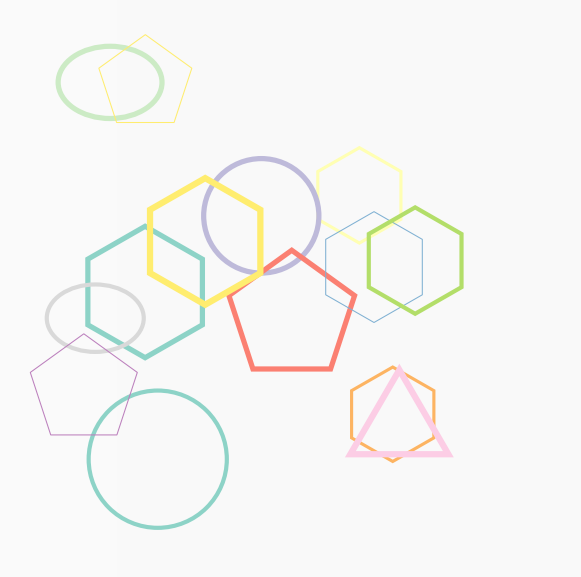[{"shape": "circle", "thickness": 2, "radius": 0.59, "center": [0.271, 0.204]}, {"shape": "hexagon", "thickness": 2.5, "radius": 0.57, "center": [0.25, 0.494]}, {"shape": "hexagon", "thickness": 1.5, "radius": 0.41, "center": [0.618, 0.661]}, {"shape": "circle", "thickness": 2.5, "radius": 0.5, "center": [0.45, 0.625]}, {"shape": "pentagon", "thickness": 2.5, "radius": 0.57, "center": [0.502, 0.452]}, {"shape": "hexagon", "thickness": 0.5, "radius": 0.48, "center": [0.643, 0.537]}, {"shape": "hexagon", "thickness": 1.5, "radius": 0.41, "center": [0.676, 0.282]}, {"shape": "hexagon", "thickness": 2, "radius": 0.46, "center": [0.714, 0.548]}, {"shape": "triangle", "thickness": 3, "radius": 0.49, "center": [0.687, 0.261]}, {"shape": "oval", "thickness": 2, "radius": 0.42, "center": [0.164, 0.448]}, {"shape": "pentagon", "thickness": 0.5, "radius": 0.48, "center": [0.144, 0.324]}, {"shape": "oval", "thickness": 2.5, "radius": 0.45, "center": [0.189, 0.856]}, {"shape": "hexagon", "thickness": 3, "radius": 0.55, "center": [0.353, 0.581]}, {"shape": "pentagon", "thickness": 0.5, "radius": 0.42, "center": [0.25, 0.855]}]